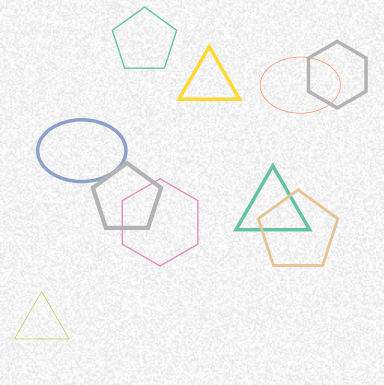[{"shape": "pentagon", "thickness": 1, "radius": 0.44, "center": [0.375, 0.894]}, {"shape": "triangle", "thickness": 2.5, "radius": 0.55, "center": [0.709, 0.459]}, {"shape": "oval", "thickness": 0.5, "radius": 0.52, "center": [0.78, 0.779]}, {"shape": "oval", "thickness": 2.5, "radius": 0.57, "center": [0.212, 0.609]}, {"shape": "hexagon", "thickness": 1, "radius": 0.57, "center": [0.416, 0.422]}, {"shape": "triangle", "thickness": 0.5, "radius": 0.41, "center": [0.108, 0.161]}, {"shape": "triangle", "thickness": 2.5, "radius": 0.46, "center": [0.543, 0.788]}, {"shape": "pentagon", "thickness": 2, "radius": 0.54, "center": [0.774, 0.398]}, {"shape": "hexagon", "thickness": 2.5, "radius": 0.43, "center": [0.876, 0.806]}, {"shape": "pentagon", "thickness": 3, "radius": 0.47, "center": [0.33, 0.483]}]